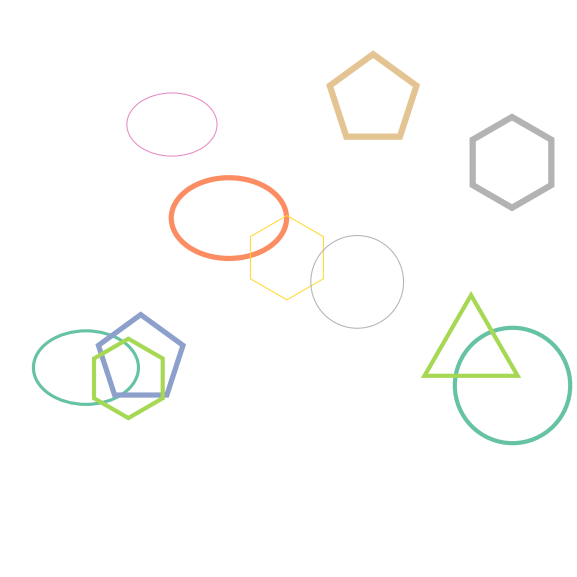[{"shape": "circle", "thickness": 2, "radius": 0.5, "center": [0.887, 0.332]}, {"shape": "oval", "thickness": 1.5, "radius": 0.45, "center": [0.149, 0.363]}, {"shape": "oval", "thickness": 2.5, "radius": 0.5, "center": [0.396, 0.622]}, {"shape": "pentagon", "thickness": 2.5, "radius": 0.38, "center": [0.244, 0.377]}, {"shape": "oval", "thickness": 0.5, "radius": 0.39, "center": [0.298, 0.783]}, {"shape": "hexagon", "thickness": 2, "radius": 0.34, "center": [0.222, 0.344]}, {"shape": "triangle", "thickness": 2, "radius": 0.47, "center": [0.816, 0.395]}, {"shape": "hexagon", "thickness": 0.5, "radius": 0.36, "center": [0.497, 0.553]}, {"shape": "pentagon", "thickness": 3, "radius": 0.39, "center": [0.646, 0.826]}, {"shape": "hexagon", "thickness": 3, "radius": 0.39, "center": [0.887, 0.718]}, {"shape": "circle", "thickness": 0.5, "radius": 0.4, "center": [0.619, 0.511]}]